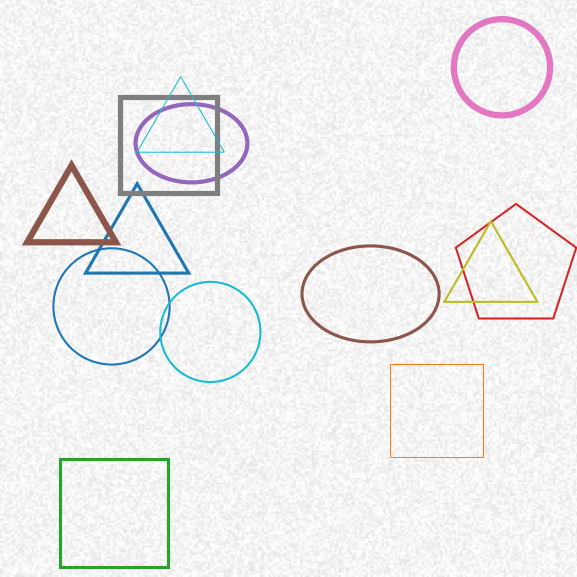[{"shape": "circle", "thickness": 1, "radius": 0.5, "center": [0.193, 0.469]}, {"shape": "triangle", "thickness": 1.5, "radius": 0.52, "center": [0.237, 0.578]}, {"shape": "square", "thickness": 0.5, "radius": 0.4, "center": [0.756, 0.289]}, {"shape": "square", "thickness": 1.5, "radius": 0.47, "center": [0.197, 0.111]}, {"shape": "pentagon", "thickness": 1, "radius": 0.55, "center": [0.894, 0.536]}, {"shape": "oval", "thickness": 2, "radius": 0.48, "center": [0.332, 0.751]}, {"shape": "oval", "thickness": 1.5, "radius": 0.59, "center": [0.642, 0.49]}, {"shape": "triangle", "thickness": 3, "radius": 0.44, "center": [0.124, 0.624]}, {"shape": "circle", "thickness": 3, "radius": 0.42, "center": [0.869, 0.883]}, {"shape": "square", "thickness": 2.5, "radius": 0.42, "center": [0.292, 0.748]}, {"shape": "triangle", "thickness": 1, "radius": 0.47, "center": [0.85, 0.523]}, {"shape": "circle", "thickness": 1, "radius": 0.43, "center": [0.364, 0.424]}, {"shape": "triangle", "thickness": 0.5, "radius": 0.44, "center": [0.313, 0.779]}]